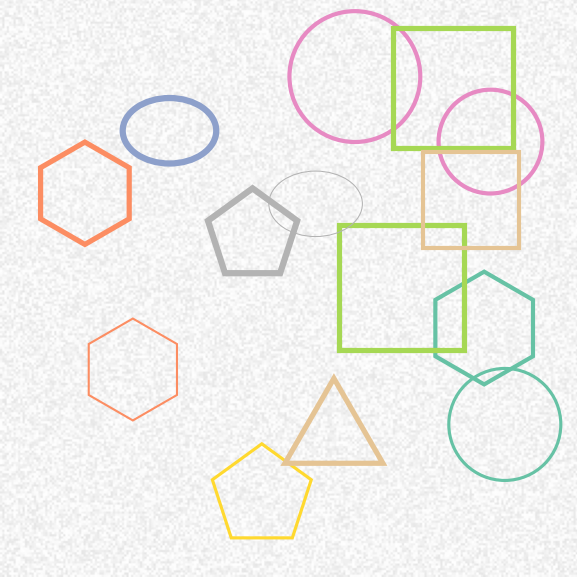[{"shape": "circle", "thickness": 1.5, "radius": 0.48, "center": [0.874, 0.264]}, {"shape": "hexagon", "thickness": 2, "radius": 0.49, "center": [0.838, 0.431]}, {"shape": "hexagon", "thickness": 1, "radius": 0.44, "center": [0.23, 0.359]}, {"shape": "hexagon", "thickness": 2.5, "radius": 0.44, "center": [0.147, 0.664]}, {"shape": "oval", "thickness": 3, "radius": 0.4, "center": [0.293, 0.773]}, {"shape": "circle", "thickness": 2, "radius": 0.45, "center": [0.849, 0.754]}, {"shape": "circle", "thickness": 2, "radius": 0.57, "center": [0.614, 0.867]}, {"shape": "square", "thickness": 2.5, "radius": 0.54, "center": [0.695, 0.501]}, {"shape": "square", "thickness": 2.5, "radius": 0.52, "center": [0.784, 0.847]}, {"shape": "pentagon", "thickness": 1.5, "radius": 0.45, "center": [0.453, 0.141]}, {"shape": "square", "thickness": 2, "radius": 0.42, "center": [0.815, 0.653]}, {"shape": "triangle", "thickness": 2.5, "radius": 0.49, "center": [0.578, 0.246]}, {"shape": "pentagon", "thickness": 3, "radius": 0.41, "center": [0.437, 0.592]}, {"shape": "oval", "thickness": 0.5, "radius": 0.4, "center": [0.547, 0.646]}]